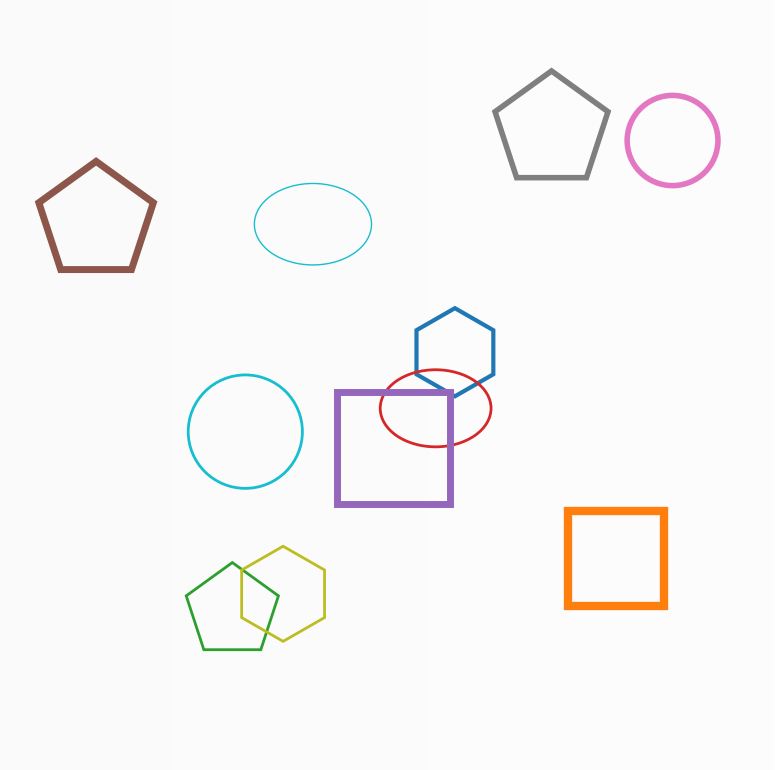[{"shape": "hexagon", "thickness": 1.5, "radius": 0.29, "center": [0.587, 0.543]}, {"shape": "square", "thickness": 3, "radius": 0.31, "center": [0.795, 0.274]}, {"shape": "pentagon", "thickness": 1, "radius": 0.31, "center": [0.3, 0.207]}, {"shape": "oval", "thickness": 1, "radius": 0.36, "center": [0.562, 0.47]}, {"shape": "square", "thickness": 2.5, "radius": 0.36, "center": [0.508, 0.419]}, {"shape": "pentagon", "thickness": 2.5, "radius": 0.39, "center": [0.124, 0.713]}, {"shape": "circle", "thickness": 2, "radius": 0.29, "center": [0.868, 0.818]}, {"shape": "pentagon", "thickness": 2, "radius": 0.38, "center": [0.712, 0.831]}, {"shape": "hexagon", "thickness": 1, "radius": 0.31, "center": [0.365, 0.229]}, {"shape": "oval", "thickness": 0.5, "radius": 0.38, "center": [0.404, 0.709]}, {"shape": "circle", "thickness": 1, "radius": 0.37, "center": [0.317, 0.439]}]